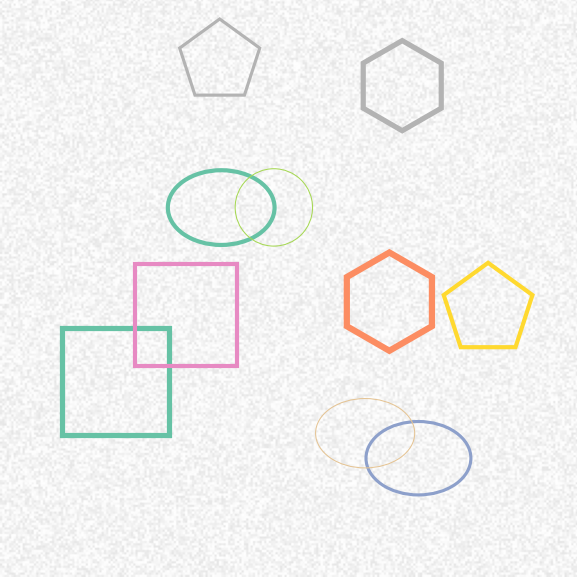[{"shape": "oval", "thickness": 2, "radius": 0.46, "center": [0.383, 0.64]}, {"shape": "square", "thickness": 2.5, "radius": 0.47, "center": [0.2, 0.339]}, {"shape": "hexagon", "thickness": 3, "radius": 0.43, "center": [0.674, 0.477]}, {"shape": "oval", "thickness": 1.5, "radius": 0.45, "center": [0.725, 0.206]}, {"shape": "square", "thickness": 2, "radius": 0.44, "center": [0.322, 0.454]}, {"shape": "circle", "thickness": 0.5, "radius": 0.33, "center": [0.474, 0.64]}, {"shape": "pentagon", "thickness": 2, "radius": 0.4, "center": [0.845, 0.463]}, {"shape": "oval", "thickness": 0.5, "radius": 0.43, "center": [0.632, 0.249]}, {"shape": "pentagon", "thickness": 1.5, "radius": 0.36, "center": [0.38, 0.893]}, {"shape": "hexagon", "thickness": 2.5, "radius": 0.39, "center": [0.697, 0.851]}]